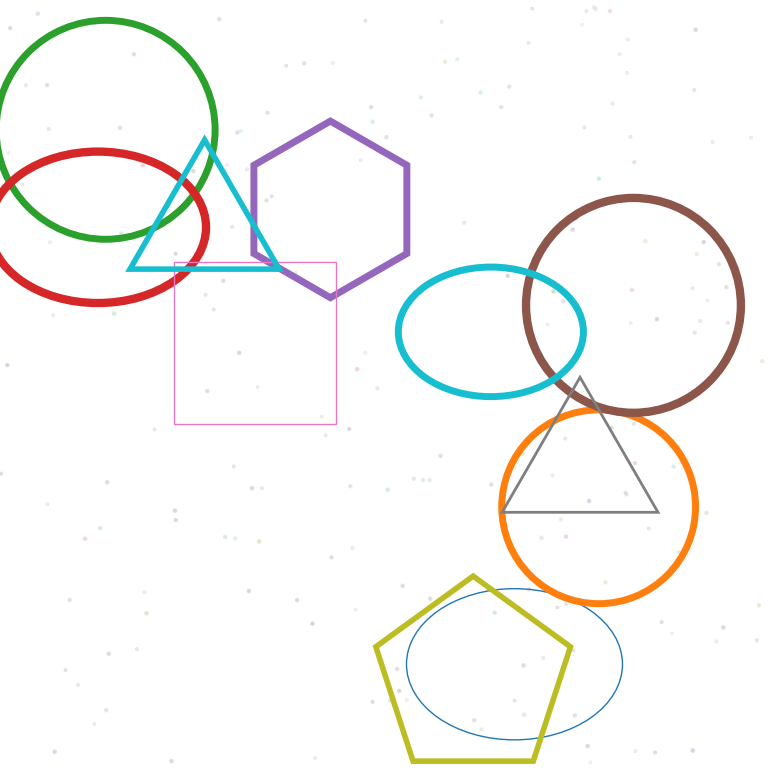[{"shape": "oval", "thickness": 0.5, "radius": 0.7, "center": [0.668, 0.137]}, {"shape": "circle", "thickness": 2.5, "radius": 0.63, "center": [0.777, 0.342]}, {"shape": "circle", "thickness": 2.5, "radius": 0.71, "center": [0.137, 0.831]}, {"shape": "oval", "thickness": 3, "radius": 0.7, "center": [0.127, 0.705]}, {"shape": "hexagon", "thickness": 2.5, "radius": 0.57, "center": [0.429, 0.728]}, {"shape": "circle", "thickness": 3, "radius": 0.7, "center": [0.823, 0.603]}, {"shape": "square", "thickness": 0.5, "radius": 0.53, "center": [0.331, 0.555]}, {"shape": "triangle", "thickness": 1, "radius": 0.58, "center": [0.753, 0.393]}, {"shape": "pentagon", "thickness": 2, "radius": 0.66, "center": [0.614, 0.119]}, {"shape": "triangle", "thickness": 2, "radius": 0.56, "center": [0.266, 0.706]}, {"shape": "oval", "thickness": 2.5, "radius": 0.6, "center": [0.637, 0.569]}]